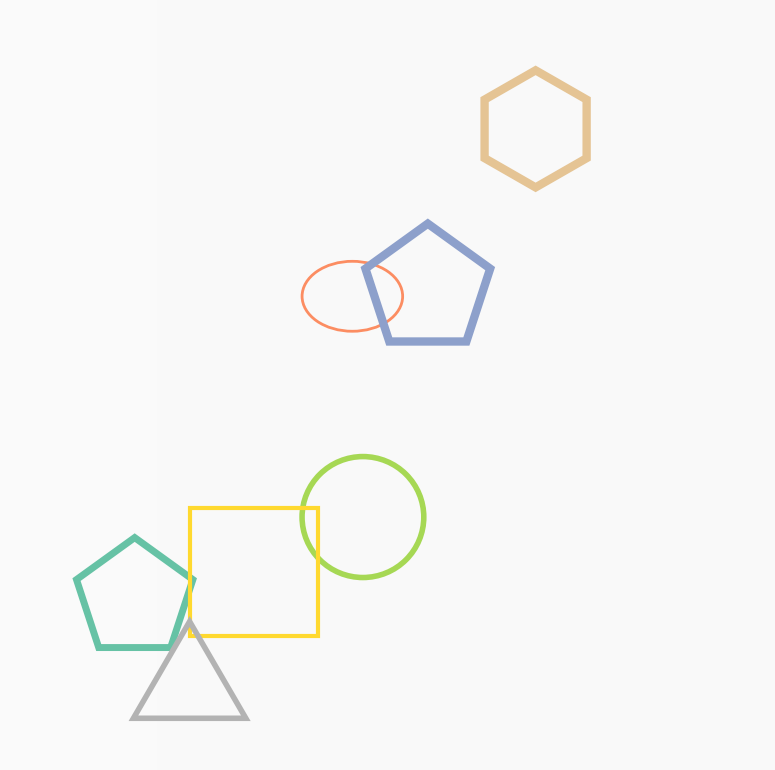[{"shape": "pentagon", "thickness": 2.5, "radius": 0.39, "center": [0.174, 0.223]}, {"shape": "oval", "thickness": 1, "radius": 0.32, "center": [0.455, 0.615]}, {"shape": "pentagon", "thickness": 3, "radius": 0.42, "center": [0.552, 0.625]}, {"shape": "circle", "thickness": 2, "radius": 0.39, "center": [0.468, 0.329]}, {"shape": "square", "thickness": 1.5, "radius": 0.41, "center": [0.328, 0.257]}, {"shape": "hexagon", "thickness": 3, "radius": 0.38, "center": [0.691, 0.833]}, {"shape": "triangle", "thickness": 2, "radius": 0.42, "center": [0.245, 0.109]}]